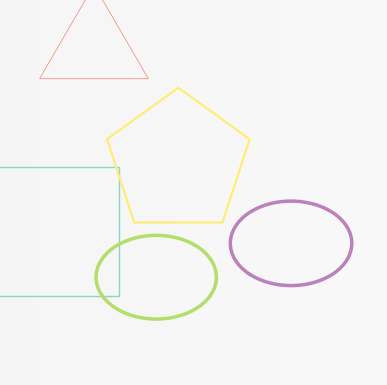[{"shape": "square", "thickness": 1, "radius": 0.84, "center": [0.138, 0.398]}, {"shape": "triangle", "thickness": 0.5, "radius": 0.81, "center": [0.242, 0.877]}, {"shape": "oval", "thickness": 2.5, "radius": 0.78, "center": [0.403, 0.28]}, {"shape": "oval", "thickness": 2.5, "radius": 0.78, "center": [0.751, 0.368]}, {"shape": "pentagon", "thickness": 1.5, "radius": 0.97, "center": [0.46, 0.579]}]